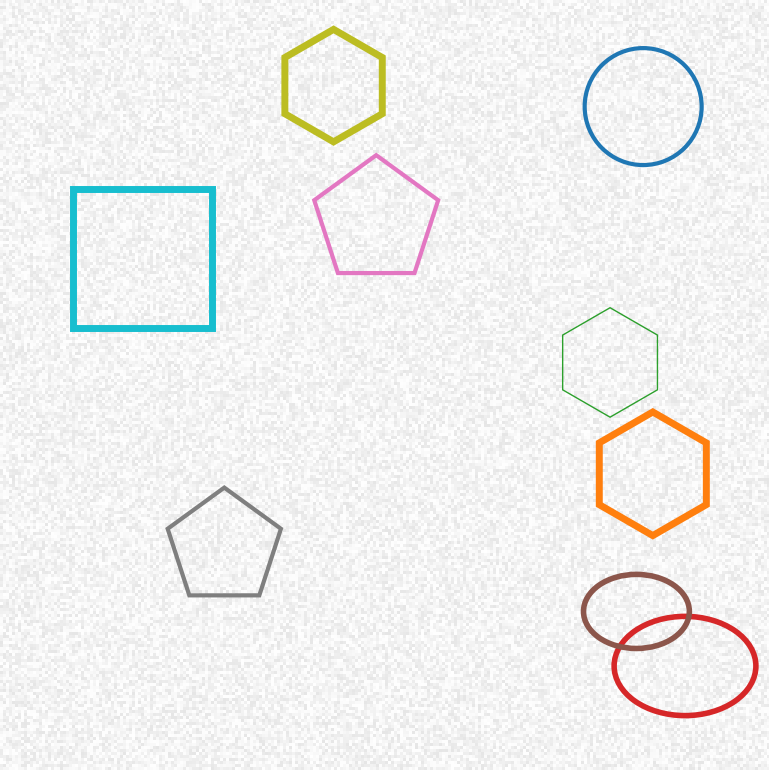[{"shape": "circle", "thickness": 1.5, "radius": 0.38, "center": [0.835, 0.862]}, {"shape": "hexagon", "thickness": 2.5, "radius": 0.4, "center": [0.848, 0.385]}, {"shape": "hexagon", "thickness": 0.5, "radius": 0.36, "center": [0.792, 0.529]}, {"shape": "oval", "thickness": 2, "radius": 0.46, "center": [0.89, 0.135]}, {"shape": "oval", "thickness": 2, "radius": 0.34, "center": [0.827, 0.206]}, {"shape": "pentagon", "thickness": 1.5, "radius": 0.42, "center": [0.489, 0.714]}, {"shape": "pentagon", "thickness": 1.5, "radius": 0.39, "center": [0.291, 0.289]}, {"shape": "hexagon", "thickness": 2.5, "radius": 0.37, "center": [0.433, 0.889]}, {"shape": "square", "thickness": 2.5, "radius": 0.45, "center": [0.184, 0.665]}]